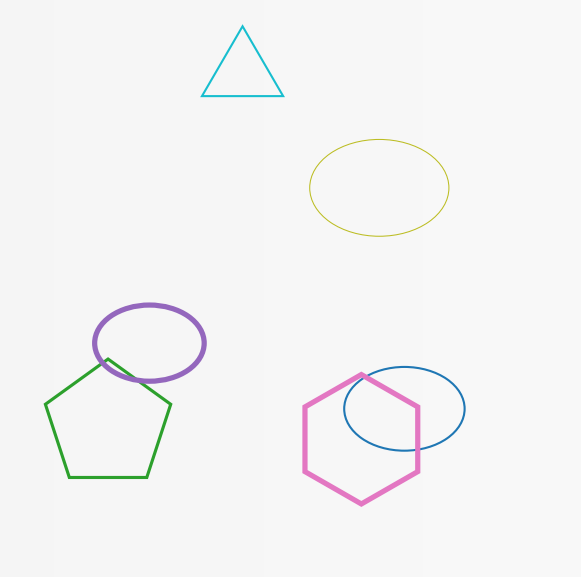[{"shape": "oval", "thickness": 1, "radius": 0.52, "center": [0.696, 0.291]}, {"shape": "pentagon", "thickness": 1.5, "radius": 0.57, "center": [0.186, 0.264]}, {"shape": "oval", "thickness": 2.5, "radius": 0.47, "center": [0.257, 0.405]}, {"shape": "hexagon", "thickness": 2.5, "radius": 0.56, "center": [0.622, 0.239]}, {"shape": "oval", "thickness": 0.5, "radius": 0.6, "center": [0.653, 0.674]}, {"shape": "triangle", "thickness": 1, "radius": 0.4, "center": [0.417, 0.873]}]